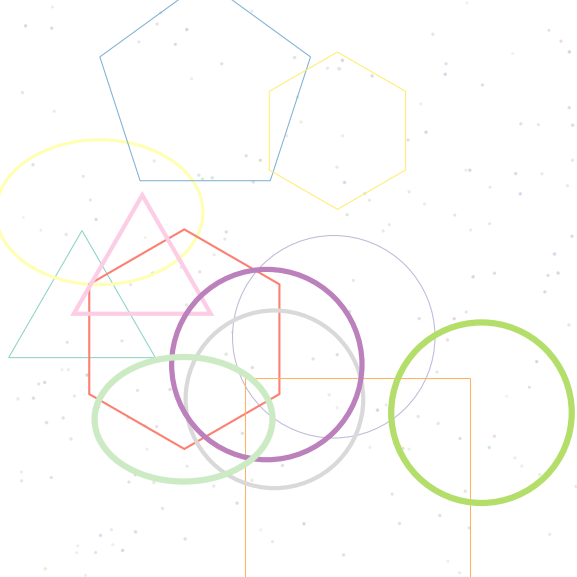[{"shape": "triangle", "thickness": 0.5, "radius": 0.73, "center": [0.142, 0.453]}, {"shape": "oval", "thickness": 1.5, "radius": 0.9, "center": [0.172, 0.632]}, {"shape": "circle", "thickness": 0.5, "radius": 0.88, "center": [0.578, 0.416]}, {"shape": "hexagon", "thickness": 1, "radius": 0.95, "center": [0.319, 0.412]}, {"shape": "pentagon", "thickness": 0.5, "radius": 0.96, "center": [0.355, 0.841]}, {"shape": "square", "thickness": 0.5, "radius": 0.97, "center": [0.619, 0.149]}, {"shape": "circle", "thickness": 3, "radius": 0.78, "center": [0.834, 0.284]}, {"shape": "triangle", "thickness": 2, "radius": 0.68, "center": [0.246, 0.524]}, {"shape": "circle", "thickness": 2, "radius": 0.77, "center": [0.475, 0.308]}, {"shape": "circle", "thickness": 2.5, "radius": 0.82, "center": [0.462, 0.368]}, {"shape": "oval", "thickness": 3, "radius": 0.77, "center": [0.318, 0.273]}, {"shape": "hexagon", "thickness": 0.5, "radius": 0.68, "center": [0.584, 0.773]}]